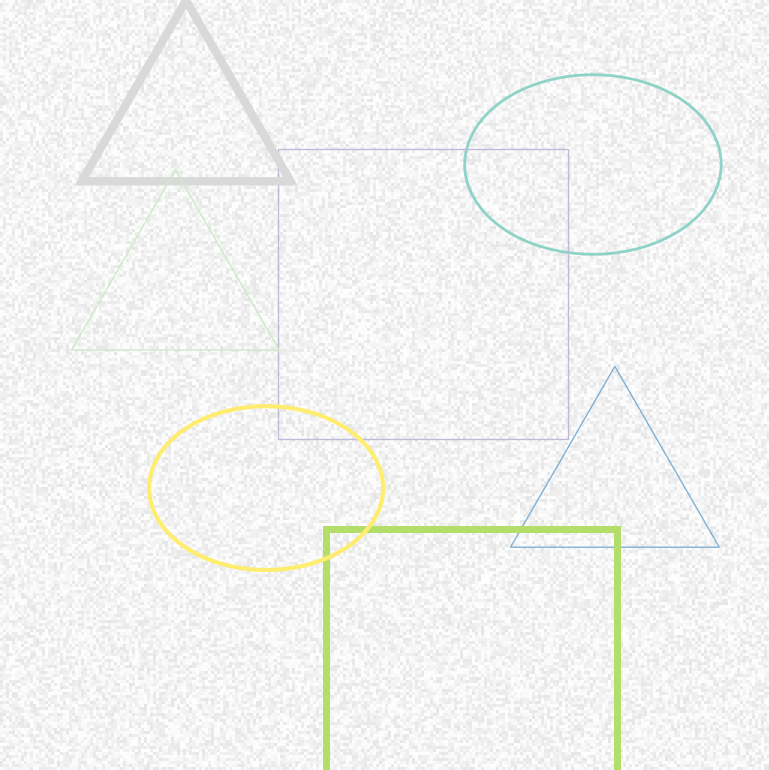[{"shape": "oval", "thickness": 1, "radius": 0.83, "center": [0.77, 0.786]}, {"shape": "square", "thickness": 0.5, "radius": 0.94, "center": [0.549, 0.618]}, {"shape": "triangle", "thickness": 0.5, "radius": 0.78, "center": [0.799, 0.368]}, {"shape": "square", "thickness": 2.5, "radius": 0.95, "center": [0.613, 0.123]}, {"shape": "triangle", "thickness": 3, "radius": 0.78, "center": [0.242, 0.843]}, {"shape": "triangle", "thickness": 0.5, "radius": 0.78, "center": [0.228, 0.623]}, {"shape": "oval", "thickness": 1.5, "radius": 0.76, "center": [0.346, 0.366]}]